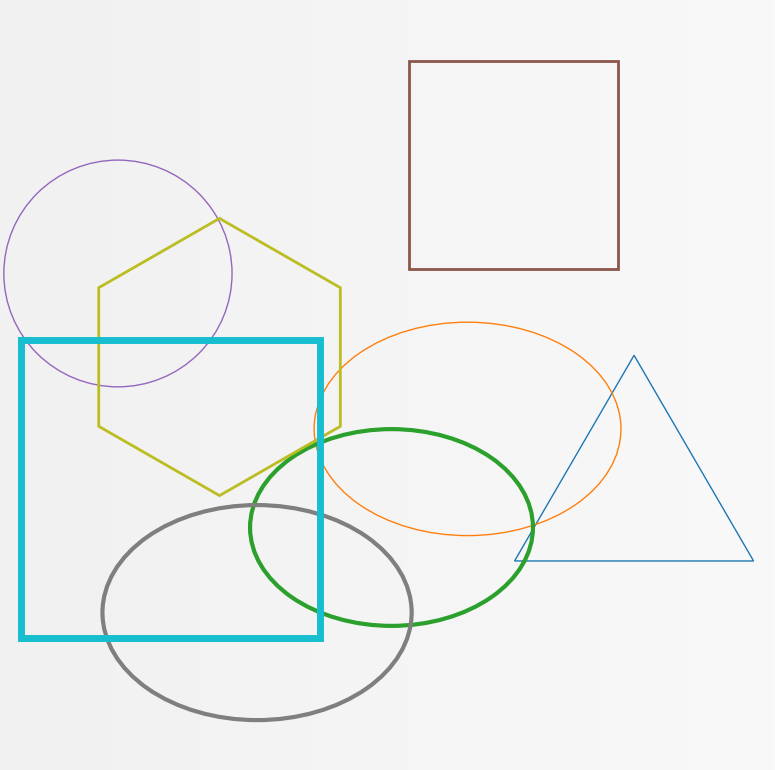[{"shape": "triangle", "thickness": 0.5, "radius": 0.89, "center": [0.818, 0.36]}, {"shape": "oval", "thickness": 0.5, "radius": 0.99, "center": [0.603, 0.443]}, {"shape": "oval", "thickness": 1.5, "radius": 0.91, "center": [0.505, 0.315]}, {"shape": "circle", "thickness": 0.5, "radius": 0.74, "center": [0.152, 0.645]}, {"shape": "square", "thickness": 1, "radius": 0.67, "center": [0.663, 0.786]}, {"shape": "oval", "thickness": 1.5, "radius": 1.0, "center": [0.332, 0.204]}, {"shape": "hexagon", "thickness": 1, "radius": 0.9, "center": [0.283, 0.536]}, {"shape": "square", "thickness": 2.5, "radius": 0.97, "center": [0.22, 0.365]}]